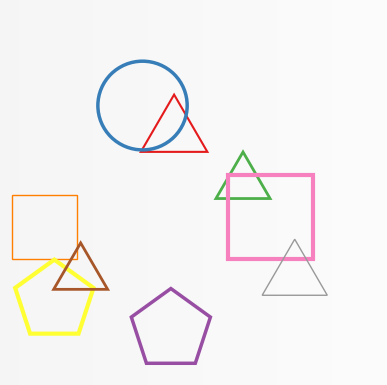[{"shape": "triangle", "thickness": 1.5, "radius": 0.5, "center": [0.449, 0.655]}, {"shape": "circle", "thickness": 2.5, "radius": 0.58, "center": [0.368, 0.726]}, {"shape": "triangle", "thickness": 2, "radius": 0.4, "center": [0.627, 0.525]}, {"shape": "pentagon", "thickness": 2.5, "radius": 0.54, "center": [0.441, 0.143]}, {"shape": "square", "thickness": 1, "radius": 0.42, "center": [0.115, 0.411]}, {"shape": "pentagon", "thickness": 3, "radius": 0.53, "center": [0.14, 0.219]}, {"shape": "triangle", "thickness": 2, "radius": 0.4, "center": [0.208, 0.289]}, {"shape": "square", "thickness": 3, "radius": 0.55, "center": [0.699, 0.436]}, {"shape": "triangle", "thickness": 1, "radius": 0.49, "center": [0.761, 0.282]}]